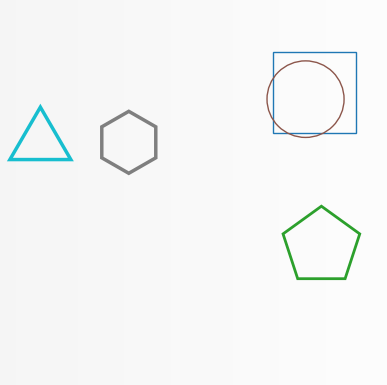[{"shape": "square", "thickness": 1, "radius": 0.53, "center": [0.812, 0.76]}, {"shape": "pentagon", "thickness": 2, "radius": 0.52, "center": [0.829, 0.36]}, {"shape": "circle", "thickness": 1, "radius": 0.5, "center": [0.788, 0.742]}, {"shape": "hexagon", "thickness": 2.5, "radius": 0.4, "center": [0.332, 0.63]}, {"shape": "triangle", "thickness": 2.5, "radius": 0.45, "center": [0.104, 0.631]}]